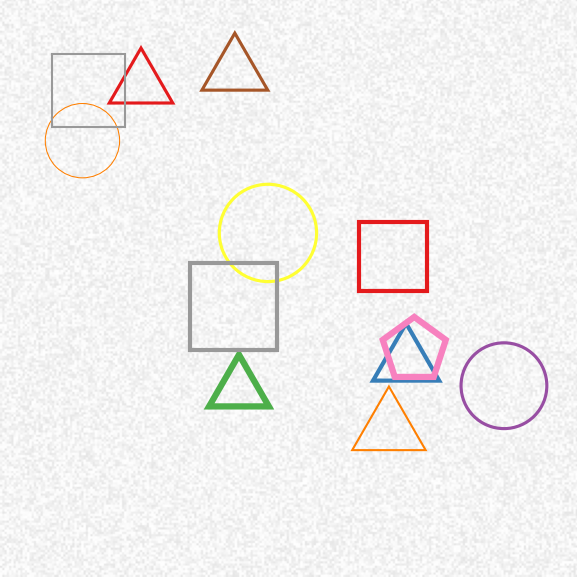[{"shape": "square", "thickness": 2, "radius": 0.3, "center": [0.68, 0.555]}, {"shape": "triangle", "thickness": 1.5, "radius": 0.32, "center": [0.244, 0.852]}, {"shape": "triangle", "thickness": 2, "radius": 0.33, "center": [0.703, 0.373]}, {"shape": "triangle", "thickness": 3, "radius": 0.3, "center": [0.414, 0.325]}, {"shape": "circle", "thickness": 1.5, "radius": 0.37, "center": [0.873, 0.331]}, {"shape": "circle", "thickness": 0.5, "radius": 0.32, "center": [0.143, 0.756]}, {"shape": "triangle", "thickness": 1, "radius": 0.37, "center": [0.673, 0.256]}, {"shape": "circle", "thickness": 1.5, "radius": 0.42, "center": [0.464, 0.596]}, {"shape": "triangle", "thickness": 1.5, "radius": 0.33, "center": [0.407, 0.876]}, {"shape": "pentagon", "thickness": 3, "radius": 0.29, "center": [0.717, 0.393]}, {"shape": "square", "thickness": 1, "radius": 0.32, "center": [0.154, 0.842]}, {"shape": "square", "thickness": 2, "radius": 0.38, "center": [0.404, 0.468]}]